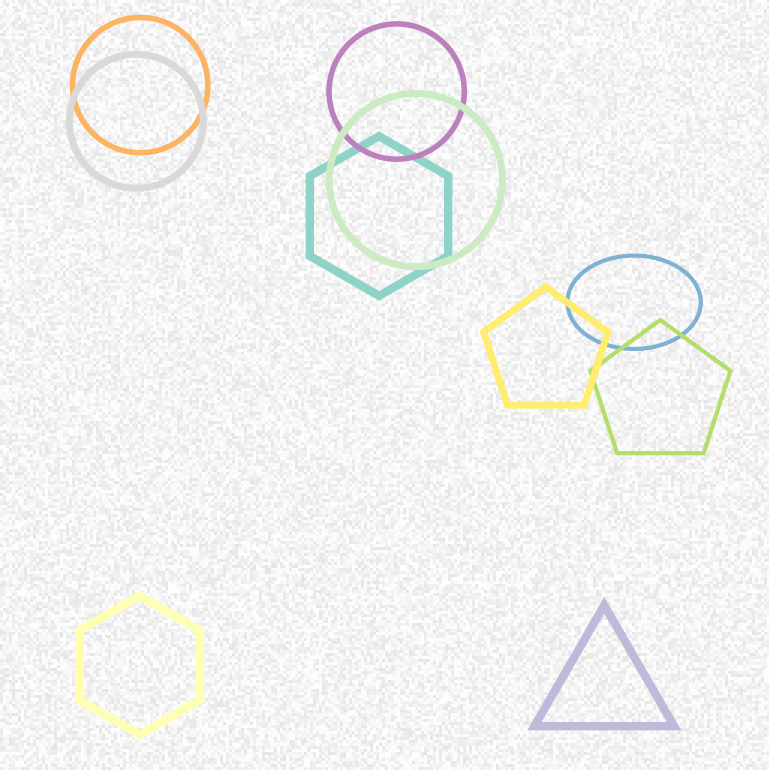[{"shape": "hexagon", "thickness": 3, "radius": 0.52, "center": [0.492, 0.719]}, {"shape": "hexagon", "thickness": 3, "radius": 0.45, "center": [0.181, 0.136]}, {"shape": "triangle", "thickness": 3, "radius": 0.52, "center": [0.785, 0.109]}, {"shape": "oval", "thickness": 1.5, "radius": 0.43, "center": [0.824, 0.607]}, {"shape": "circle", "thickness": 2, "radius": 0.44, "center": [0.182, 0.889]}, {"shape": "pentagon", "thickness": 1.5, "radius": 0.48, "center": [0.858, 0.489]}, {"shape": "circle", "thickness": 2.5, "radius": 0.43, "center": [0.177, 0.843]}, {"shape": "circle", "thickness": 2, "radius": 0.44, "center": [0.515, 0.881]}, {"shape": "circle", "thickness": 2.5, "radius": 0.56, "center": [0.54, 0.766]}, {"shape": "pentagon", "thickness": 2.5, "radius": 0.42, "center": [0.709, 0.543]}]